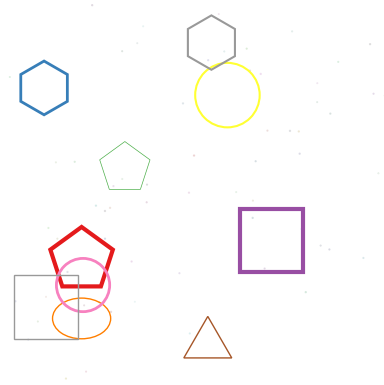[{"shape": "pentagon", "thickness": 3, "radius": 0.43, "center": [0.212, 0.325]}, {"shape": "hexagon", "thickness": 2, "radius": 0.35, "center": [0.114, 0.772]}, {"shape": "pentagon", "thickness": 0.5, "radius": 0.34, "center": [0.324, 0.564]}, {"shape": "square", "thickness": 3, "radius": 0.41, "center": [0.704, 0.375]}, {"shape": "oval", "thickness": 1, "radius": 0.38, "center": [0.212, 0.173]}, {"shape": "circle", "thickness": 1.5, "radius": 0.42, "center": [0.591, 0.753]}, {"shape": "triangle", "thickness": 1, "radius": 0.36, "center": [0.54, 0.106]}, {"shape": "circle", "thickness": 2, "radius": 0.35, "center": [0.216, 0.26]}, {"shape": "square", "thickness": 1, "radius": 0.42, "center": [0.12, 0.203]}, {"shape": "hexagon", "thickness": 1.5, "radius": 0.35, "center": [0.549, 0.889]}]